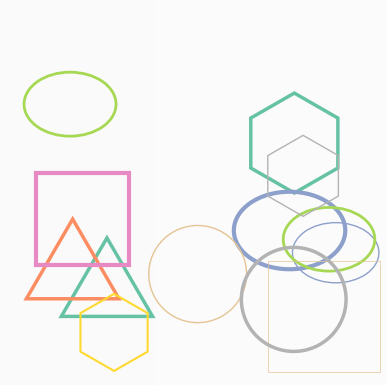[{"shape": "triangle", "thickness": 2.5, "radius": 0.68, "center": [0.276, 0.246]}, {"shape": "hexagon", "thickness": 2.5, "radius": 0.65, "center": [0.76, 0.628]}, {"shape": "triangle", "thickness": 2.5, "radius": 0.69, "center": [0.188, 0.293]}, {"shape": "oval", "thickness": 1, "radius": 0.56, "center": [0.866, 0.344]}, {"shape": "oval", "thickness": 3, "radius": 0.72, "center": [0.747, 0.401]}, {"shape": "square", "thickness": 3, "radius": 0.6, "center": [0.213, 0.431]}, {"shape": "oval", "thickness": 2, "radius": 0.59, "center": [0.849, 0.378]}, {"shape": "oval", "thickness": 2, "radius": 0.59, "center": [0.181, 0.729]}, {"shape": "hexagon", "thickness": 1.5, "radius": 0.5, "center": [0.294, 0.137]}, {"shape": "circle", "thickness": 1, "radius": 0.63, "center": [0.51, 0.288]}, {"shape": "square", "thickness": 0.5, "radius": 0.72, "center": [0.836, 0.178]}, {"shape": "circle", "thickness": 2.5, "radius": 0.68, "center": [0.758, 0.222]}, {"shape": "hexagon", "thickness": 1, "radius": 0.53, "center": [0.782, 0.543]}]